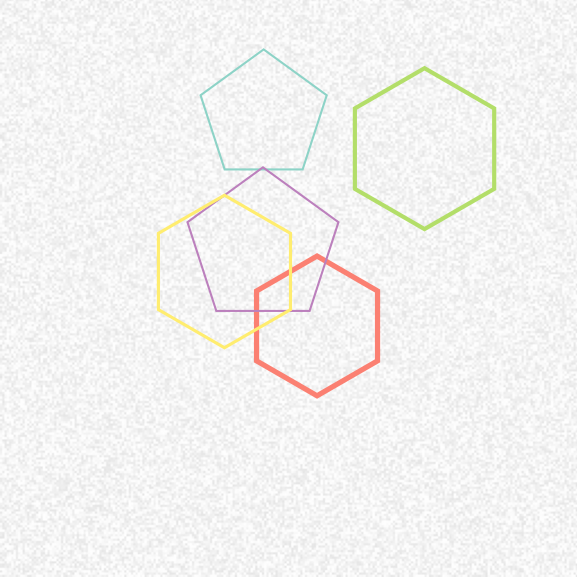[{"shape": "pentagon", "thickness": 1, "radius": 0.57, "center": [0.457, 0.799]}, {"shape": "hexagon", "thickness": 2.5, "radius": 0.6, "center": [0.549, 0.435]}, {"shape": "hexagon", "thickness": 2, "radius": 0.7, "center": [0.735, 0.742]}, {"shape": "pentagon", "thickness": 1, "radius": 0.69, "center": [0.455, 0.572]}, {"shape": "hexagon", "thickness": 1.5, "radius": 0.66, "center": [0.389, 0.529]}]